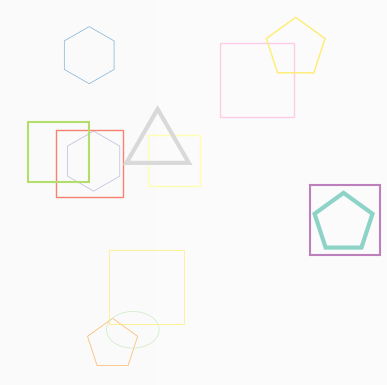[{"shape": "pentagon", "thickness": 3, "radius": 0.39, "center": [0.887, 0.42]}, {"shape": "square", "thickness": 1, "radius": 0.33, "center": [0.449, 0.583]}, {"shape": "hexagon", "thickness": 0.5, "radius": 0.39, "center": [0.242, 0.582]}, {"shape": "square", "thickness": 1, "radius": 0.43, "center": [0.231, 0.575]}, {"shape": "hexagon", "thickness": 0.5, "radius": 0.37, "center": [0.23, 0.857]}, {"shape": "pentagon", "thickness": 0.5, "radius": 0.34, "center": [0.291, 0.105]}, {"shape": "square", "thickness": 1.5, "radius": 0.39, "center": [0.15, 0.605]}, {"shape": "square", "thickness": 1, "radius": 0.48, "center": [0.664, 0.793]}, {"shape": "triangle", "thickness": 3, "radius": 0.47, "center": [0.407, 0.623]}, {"shape": "square", "thickness": 1.5, "radius": 0.46, "center": [0.89, 0.429]}, {"shape": "oval", "thickness": 0.5, "radius": 0.34, "center": [0.343, 0.143]}, {"shape": "square", "thickness": 0.5, "radius": 0.49, "center": [0.379, 0.255]}, {"shape": "pentagon", "thickness": 1, "radius": 0.4, "center": [0.763, 0.875]}]